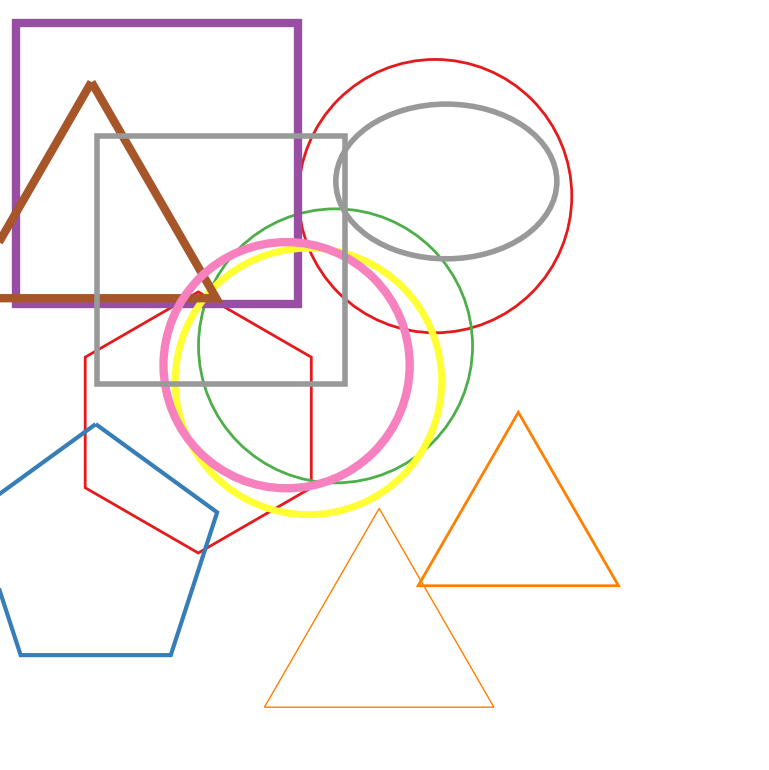[{"shape": "hexagon", "thickness": 1, "radius": 0.85, "center": [0.257, 0.451]}, {"shape": "circle", "thickness": 1, "radius": 0.89, "center": [0.565, 0.745]}, {"shape": "pentagon", "thickness": 1.5, "radius": 0.83, "center": [0.124, 0.283]}, {"shape": "circle", "thickness": 1, "radius": 0.89, "center": [0.436, 0.551]}, {"shape": "square", "thickness": 3, "radius": 0.91, "center": [0.204, 0.788]}, {"shape": "triangle", "thickness": 0.5, "radius": 0.86, "center": [0.492, 0.168]}, {"shape": "triangle", "thickness": 1, "radius": 0.75, "center": [0.673, 0.314]}, {"shape": "circle", "thickness": 2.5, "radius": 0.87, "center": [0.401, 0.505]}, {"shape": "triangle", "thickness": 3, "radius": 0.94, "center": [0.119, 0.706]}, {"shape": "circle", "thickness": 3, "radius": 0.8, "center": [0.372, 0.526]}, {"shape": "square", "thickness": 2, "radius": 0.81, "center": [0.286, 0.662]}, {"shape": "oval", "thickness": 2, "radius": 0.72, "center": [0.58, 0.764]}]